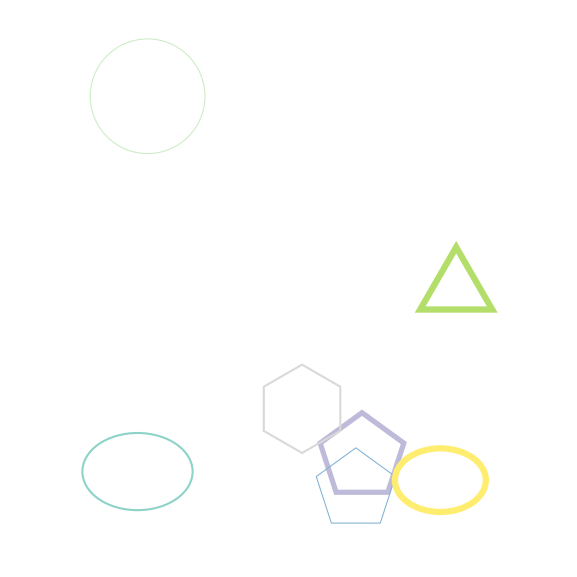[{"shape": "oval", "thickness": 1, "radius": 0.48, "center": [0.238, 0.183]}, {"shape": "pentagon", "thickness": 2.5, "radius": 0.38, "center": [0.627, 0.208]}, {"shape": "pentagon", "thickness": 0.5, "radius": 0.36, "center": [0.616, 0.152]}, {"shape": "triangle", "thickness": 3, "radius": 0.36, "center": [0.79, 0.499]}, {"shape": "hexagon", "thickness": 1, "radius": 0.38, "center": [0.523, 0.291]}, {"shape": "circle", "thickness": 0.5, "radius": 0.5, "center": [0.256, 0.832]}, {"shape": "oval", "thickness": 3, "radius": 0.39, "center": [0.763, 0.168]}]